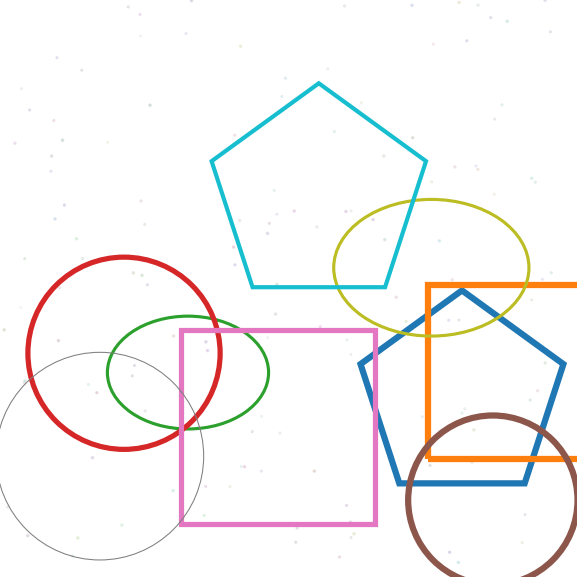[{"shape": "pentagon", "thickness": 3, "radius": 0.92, "center": [0.8, 0.312]}, {"shape": "square", "thickness": 3, "radius": 0.76, "center": [0.893, 0.355]}, {"shape": "oval", "thickness": 1.5, "radius": 0.7, "center": [0.326, 0.354]}, {"shape": "circle", "thickness": 2.5, "radius": 0.83, "center": [0.215, 0.387]}, {"shape": "circle", "thickness": 3, "radius": 0.73, "center": [0.853, 0.133]}, {"shape": "square", "thickness": 2.5, "radius": 0.84, "center": [0.482, 0.259]}, {"shape": "circle", "thickness": 0.5, "radius": 0.9, "center": [0.173, 0.209]}, {"shape": "oval", "thickness": 1.5, "radius": 0.85, "center": [0.747, 0.536]}, {"shape": "pentagon", "thickness": 2, "radius": 0.98, "center": [0.552, 0.66]}]